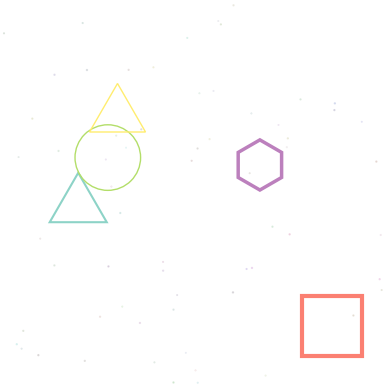[{"shape": "triangle", "thickness": 1.5, "radius": 0.43, "center": [0.203, 0.466]}, {"shape": "square", "thickness": 3, "radius": 0.39, "center": [0.862, 0.154]}, {"shape": "circle", "thickness": 1, "radius": 0.43, "center": [0.28, 0.591]}, {"shape": "hexagon", "thickness": 2.5, "radius": 0.33, "center": [0.675, 0.572]}, {"shape": "triangle", "thickness": 1, "radius": 0.42, "center": [0.305, 0.699]}]